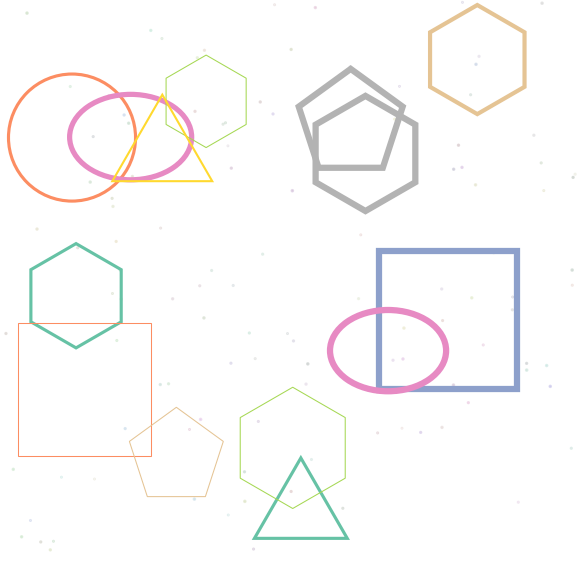[{"shape": "hexagon", "thickness": 1.5, "radius": 0.45, "center": [0.132, 0.487]}, {"shape": "triangle", "thickness": 1.5, "radius": 0.46, "center": [0.521, 0.113]}, {"shape": "circle", "thickness": 1.5, "radius": 0.55, "center": [0.125, 0.761]}, {"shape": "square", "thickness": 0.5, "radius": 0.58, "center": [0.146, 0.325]}, {"shape": "square", "thickness": 3, "radius": 0.6, "center": [0.776, 0.445]}, {"shape": "oval", "thickness": 3, "radius": 0.5, "center": [0.672, 0.392]}, {"shape": "oval", "thickness": 2.5, "radius": 0.53, "center": [0.226, 0.762]}, {"shape": "hexagon", "thickness": 0.5, "radius": 0.4, "center": [0.357, 0.824]}, {"shape": "hexagon", "thickness": 0.5, "radius": 0.52, "center": [0.507, 0.224]}, {"shape": "triangle", "thickness": 1, "radius": 0.5, "center": [0.281, 0.735]}, {"shape": "pentagon", "thickness": 0.5, "radius": 0.43, "center": [0.305, 0.208]}, {"shape": "hexagon", "thickness": 2, "radius": 0.47, "center": [0.826, 0.896]}, {"shape": "hexagon", "thickness": 3, "radius": 0.5, "center": [0.633, 0.733]}, {"shape": "pentagon", "thickness": 3, "radius": 0.47, "center": [0.607, 0.785]}]